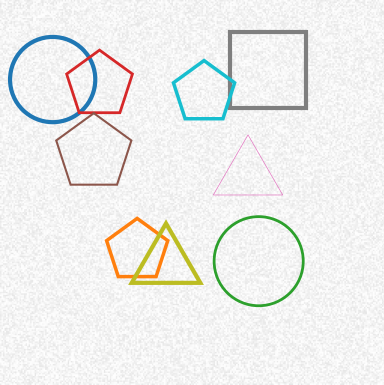[{"shape": "circle", "thickness": 3, "radius": 0.55, "center": [0.137, 0.793]}, {"shape": "pentagon", "thickness": 2.5, "radius": 0.42, "center": [0.356, 0.349]}, {"shape": "circle", "thickness": 2, "radius": 0.58, "center": [0.672, 0.322]}, {"shape": "pentagon", "thickness": 2, "radius": 0.45, "center": [0.259, 0.78]}, {"shape": "pentagon", "thickness": 1.5, "radius": 0.51, "center": [0.244, 0.603]}, {"shape": "triangle", "thickness": 0.5, "radius": 0.52, "center": [0.644, 0.546]}, {"shape": "square", "thickness": 3, "radius": 0.49, "center": [0.696, 0.818]}, {"shape": "triangle", "thickness": 3, "radius": 0.51, "center": [0.431, 0.317]}, {"shape": "pentagon", "thickness": 2.5, "radius": 0.42, "center": [0.53, 0.759]}]